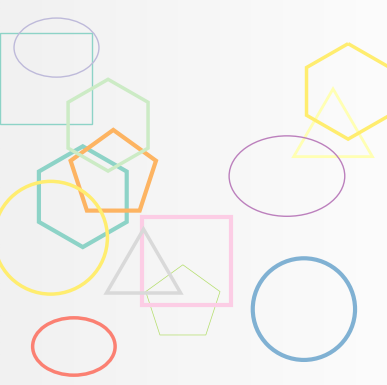[{"shape": "square", "thickness": 1, "radius": 0.59, "center": [0.119, 0.797]}, {"shape": "hexagon", "thickness": 3, "radius": 0.65, "center": [0.214, 0.489]}, {"shape": "triangle", "thickness": 2, "radius": 0.59, "center": [0.859, 0.652]}, {"shape": "oval", "thickness": 1, "radius": 0.55, "center": [0.146, 0.876]}, {"shape": "oval", "thickness": 2.5, "radius": 0.53, "center": [0.191, 0.1]}, {"shape": "circle", "thickness": 3, "radius": 0.66, "center": [0.784, 0.197]}, {"shape": "pentagon", "thickness": 3, "radius": 0.58, "center": [0.292, 0.547]}, {"shape": "pentagon", "thickness": 0.5, "radius": 0.5, "center": [0.472, 0.211]}, {"shape": "square", "thickness": 3, "radius": 0.57, "center": [0.481, 0.323]}, {"shape": "triangle", "thickness": 2.5, "radius": 0.55, "center": [0.37, 0.294]}, {"shape": "oval", "thickness": 1, "radius": 0.75, "center": [0.74, 0.543]}, {"shape": "hexagon", "thickness": 2.5, "radius": 0.6, "center": [0.279, 0.675]}, {"shape": "circle", "thickness": 2.5, "radius": 0.73, "center": [0.131, 0.383]}, {"shape": "hexagon", "thickness": 2.5, "radius": 0.62, "center": [0.898, 0.763]}]